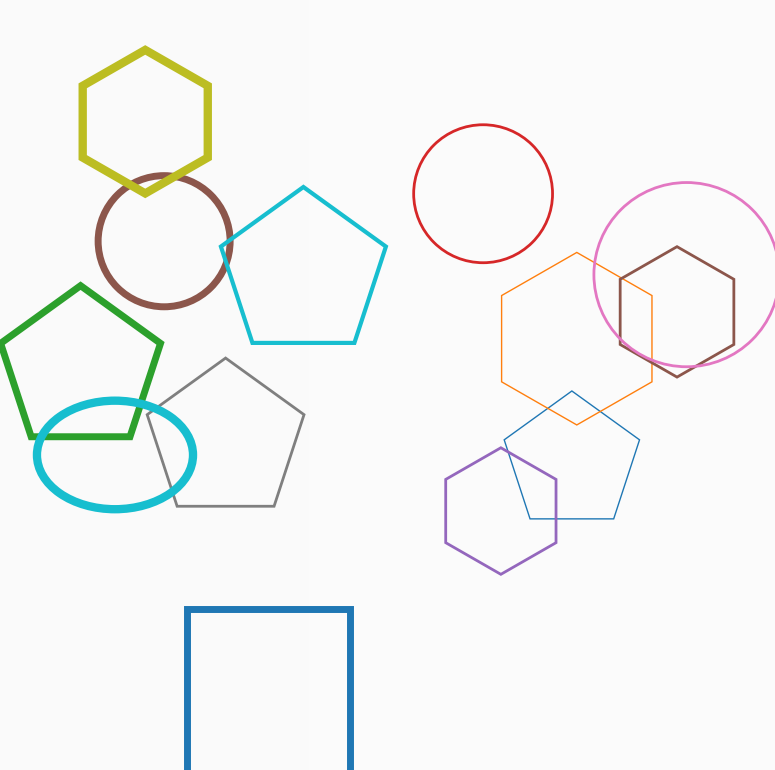[{"shape": "pentagon", "thickness": 0.5, "radius": 0.46, "center": [0.738, 0.4]}, {"shape": "square", "thickness": 2.5, "radius": 0.53, "center": [0.346, 0.103]}, {"shape": "hexagon", "thickness": 0.5, "radius": 0.56, "center": [0.744, 0.56]}, {"shape": "pentagon", "thickness": 2.5, "radius": 0.54, "center": [0.104, 0.521]}, {"shape": "circle", "thickness": 1, "radius": 0.45, "center": [0.623, 0.748]}, {"shape": "hexagon", "thickness": 1, "radius": 0.41, "center": [0.646, 0.336]}, {"shape": "hexagon", "thickness": 1, "radius": 0.42, "center": [0.874, 0.595]}, {"shape": "circle", "thickness": 2.5, "radius": 0.43, "center": [0.212, 0.687]}, {"shape": "circle", "thickness": 1, "radius": 0.6, "center": [0.886, 0.643]}, {"shape": "pentagon", "thickness": 1, "radius": 0.53, "center": [0.291, 0.429]}, {"shape": "hexagon", "thickness": 3, "radius": 0.47, "center": [0.187, 0.842]}, {"shape": "oval", "thickness": 3, "radius": 0.5, "center": [0.148, 0.409]}, {"shape": "pentagon", "thickness": 1.5, "radius": 0.56, "center": [0.391, 0.645]}]